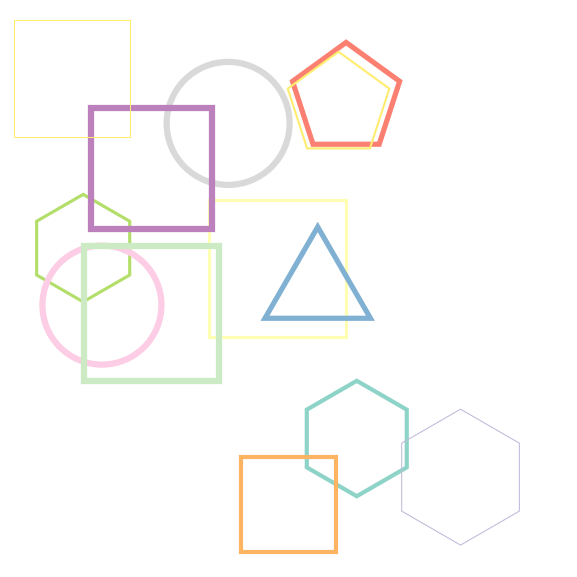[{"shape": "hexagon", "thickness": 2, "radius": 0.5, "center": [0.618, 0.24]}, {"shape": "square", "thickness": 1.5, "radius": 0.59, "center": [0.48, 0.534]}, {"shape": "hexagon", "thickness": 0.5, "radius": 0.59, "center": [0.797, 0.173]}, {"shape": "pentagon", "thickness": 2.5, "radius": 0.49, "center": [0.599, 0.828]}, {"shape": "triangle", "thickness": 2.5, "radius": 0.53, "center": [0.55, 0.501]}, {"shape": "square", "thickness": 2, "radius": 0.41, "center": [0.499, 0.125]}, {"shape": "hexagon", "thickness": 1.5, "radius": 0.47, "center": [0.144, 0.569]}, {"shape": "circle", "thickness": 3, "radius": 0.52, "center": [0.177, 0.471]}, {"shape": "circle", "thickness": 3, "radius": 0.53, "center": [0.395, 0.785]}, {"shape": "square", "thickness": 3, "radius": 0.52, "center": [0.262, 0.707]}, {"shape": "square", "thickness": 3, "radius": 0.58, "center": [0.262, 0.456]}, {"shape": "square", "thickness": 0.5, "radius": 0.5, "center": [0.125, 0.863]}, {"shape": "pentagon", "thickness": 1, "radius": 0.46, "center": [0.586, 0.817]}]